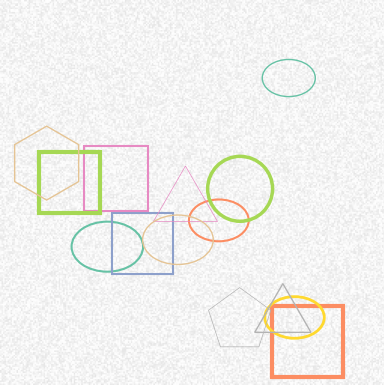[{"shape": "oval", "thickness": 1.5, "radius": 0.46, "center": [0.279, 0.359]}, {"shape": "oval", "thickness": 1, "radius": 0.34, "center": [0.75, 0.797]}, {"shape": "oval", "thickness": 1.5, "radius": 0.39, "center": [0.568, 0.428]}, {"shape": "square", "thickness": 3, "radius": 0.46, "center": [0.799, 0.113]}, {"shape": "square", "thickness": 1.5, "radius": 0.4, "center": [0.371, 0.368]}, {"shape": "square", "thickness": 1.5, "radius": 0.42, "center": [0.302, 0.537]}, {"shape": "triangle", "thickness": 0.5, "radius": 0.48, "center": [0.482, 0.473]}, {"shape": "square", "thickness": 3, "radius": 0.4, "center": [0.181, 0.526]}, {"shape": "circle", "thickness": 2.5, "radius": 0.42, "center": [0.624, 0.51]}, {"shape": "oval", "thickness": 2, "radius": 0.39, "center": [0.765, 0.175]}, {"shape": "hexagon", "thickness": 1, "radius": 0.48, "center": [0.121, 0.576]}, {"shape": "oval", "thickness": 1, "radius": 0.46, "center": [0.462, 0.377]}, {"shape": "triangle", "thickness": 1, "radius": 0.42, "center": [0.735, 0.179]}, {"shape": "pentagon", "thickness": 0.5, "radius": 0.43, "center": [0.622, 0.168]}]